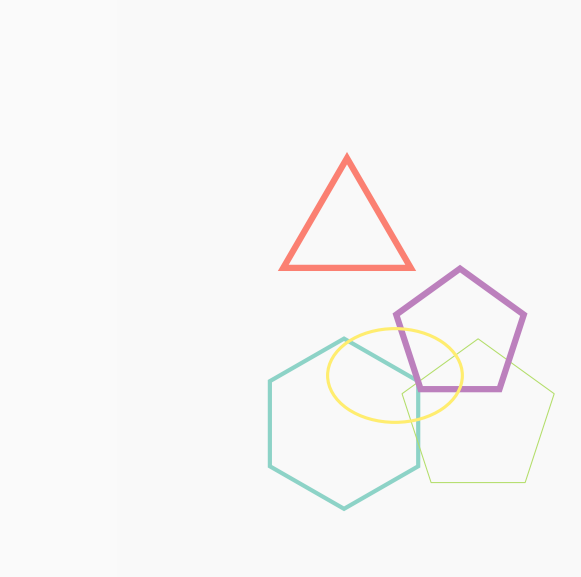[{"shape": "hexagon", "thickness": 2, "radius": 0.74, "center": [0.592, 0.265]}, {"shape": "triangle", "thickness": 3, "radius": 0.63, "center": [0.597, 0.599]}, {"shape": "pentagon", "thickness": 0.5, "radius": 0.69, "center": [0.823, 0.275]}, {"shape": "pentagon", "thickness": 3, "radius": 0.58, "center": [0.791, 0.419]}, {"shape": "oval", "thickness": 1.5, "radius": 0.58, "center": [0.68, 0.349]}]